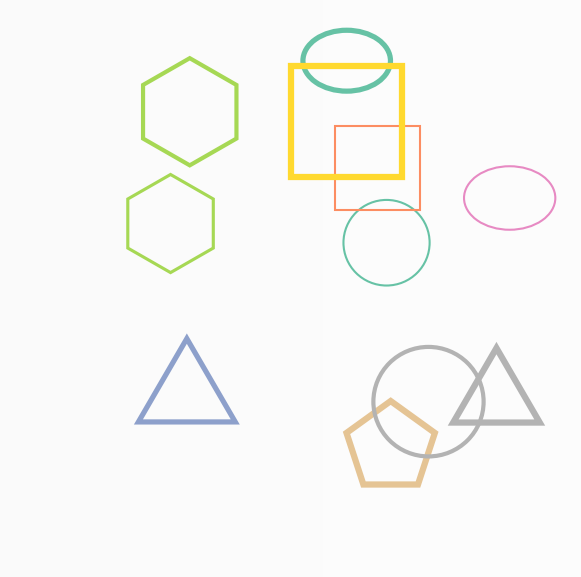[{"shape": "oval", "thickness": 2.5, "radius": 0.38, "center": [0.596, 0.894]}, {"shape": "circle", "thickness": 1, "radius": 0.37, "center": [0.665, 0.579]}, {"shape": "square", "thickness": 1, "radius": 0.37, "center": [0.65, 0.709]}, {"shape": "triangle", "thickness": 2.5, "radius": 0.48, "center": [0.321, 0.317]}, {"shape": "oval", "thickness": 1, "radius": 0.39, "center": [0.877, 0.656]}, {"shape": "hexagon", "thickness": 1.5, "radius": 0.42, "center": [0.293, 0.612]}, {"shape": "hexagon", "thickness": 2, "radius": 0.46, "center": [0.326, 0.806]}, {"shape": "square", "thickness": 3, "radius": 0.48, "center": [0.596, 0.789]}, {"shape": "pentagon", "thickness": 3, "radius": 0.4, "center": [0.672, 0.225]}, {"shape": "triangle", "thickness": 3, "radius": 0.43, "center": [0.854, 0.31]}, {"shape": "circle", "thickness": 2, "radius": 0.47, "center": [0.737, 0.304]}]